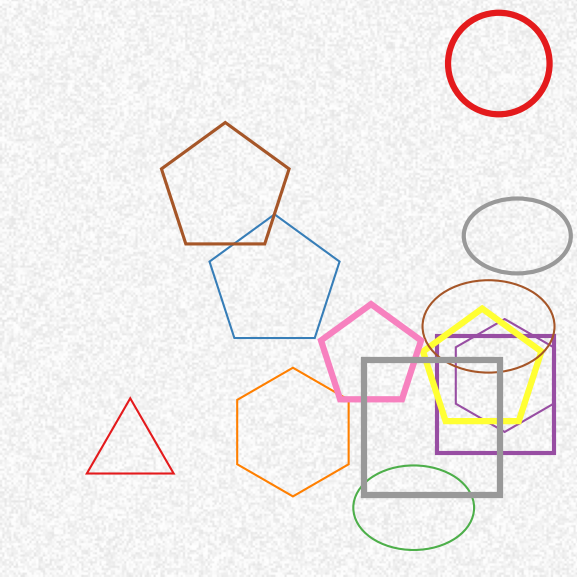[{"shape": "circle", "thickness": 3, "radius": 0.44, "center": [0.864, 0.889]}, {"shape": "triangle", "thickness": 1, "radius": 0.43, "center": [0.226, 0.223]}, {"shape": "pentagon", "thickness": 1, "radius": 0.59, "center": [0.475, 0.51]}, {"shape": "oval", "thickness": 1, "radius": 0.52, "center": [0.716, 0.12]}, {"shape": "square", "thickness": 2, "radius": 0.51, "center": [0.858, 0.316]}, {"shape": "hexagon", "thickness": 1, "radius": 0.49, "center": [0.874, 0.349]}, {"shape": "hexagon", "thickness": 1, "radius": 0.56, "center": [0.507, 0.251]}, {"shape": "pentagon", "thickness": 3, "radius": 0.54, "center": [0.835, 0.357]}, {"shape": "pentagon", "thickness": 1.5, "radius": 0.58, "center": [0.39, 0.671]}, {"shape": "oval", "thickness": 1, "radius": 0.57, "center": [0.846, 0.434]}, {"shape": "pentagon", "thickness": 3, "radius": 0.46, "center": [0.642, 0.381]}, {"shape": "square", "thickness": 3, "radius": 0.59, "center": [0.748, 0.259]}, {"shape": "oval", "thickness": 2, "radius": 0.46, "center": [0.896, 0.591]}]